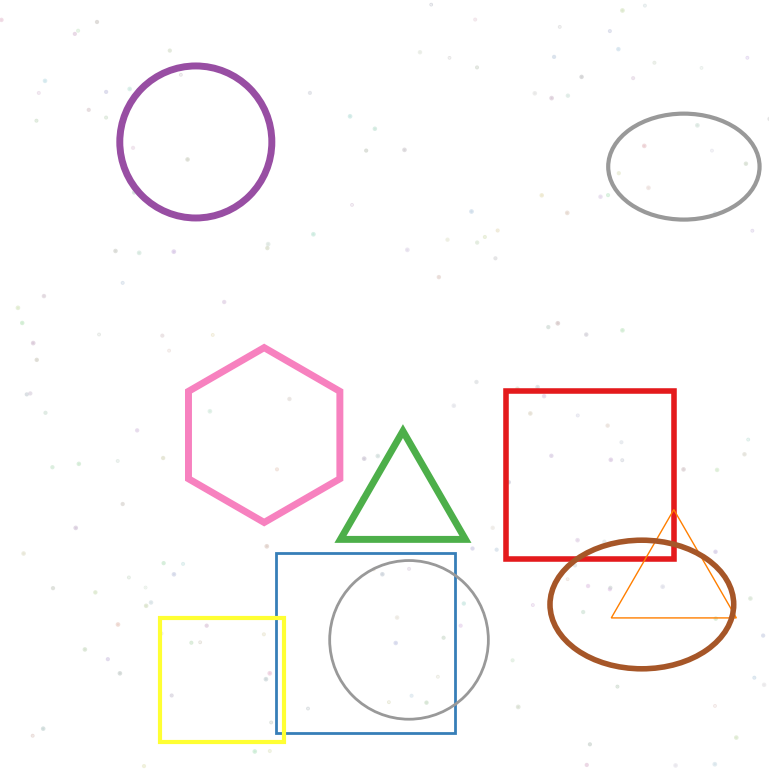[{"shape": "square", "thickness": 2, "radius": 0.54, "center": [0.766, 0.383]}, {"shape": "square", "thickness": 1, "radius": 0.58, "center": [0.475, 0.165]}, {"shape": "triangle", "thickness": 2.5, "radius": 0.47, "center": [0.523, 0.346]}, {"shape": "circle", "thickness": 2.5, "radius": 0.49, "center": [0.254, 0.816]}, {"shape": "triangle", "thickness": 0.5, "radius": 0.47, "center": [0.875, 0.244]}, {"shape": "square", "thickness": 1.5, "radius": 0.4, "center": [0.288, 0.117]}, {"shape": "oval", "thickness": 2, "radius": 0.6, "center": [0.834, 0.215]}, {"shape": "hexagon", "thickness": 2.5, "radius": 0.57, "center": [0.343, 0.435]}, {"shape": "circle", "thickness": 1, "radius": 0.52, "center": [0.531, 0.169]}, {"shape": "oval", "thickness": 1.5, "radius": 0.49, "center": [0.888, 0.784]}]